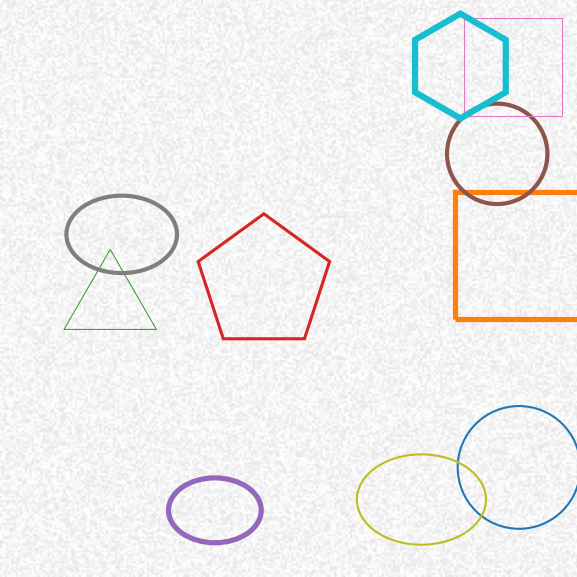[{"shape": "circle", "thickness": 1, "radius": 0.53, "center": [0.899, 0.19]}, {"shape": "square", "thickness": 2.5, "radius": 0.55, "center": [0.898, 0.557]}, {"shape": "triangle", "thickness": 0.5, "radius": 0.46, "center": [0.191, 0.475]}, {"shape": "pentagon", "thickness": 1.5, "radius": 0.6, "center": [0.457, 0.509]}, {"shape": "oval", "thickness": 2.5, "radius": 0.4, "center": [0.372, 0.115]}, {"shape": "circle", "thickness": 2, "radius": 0.43, "center": [0.861, 0.733]}, {"shape": "square", "thickness": 0.5, "radius": 0.42, "center": [0.888, 0.882]}, {"shape": "oval", "thickness": 2, "radius": 0.48, "center": [0.211, 0.593]}, {"shape": "oval", "thickness": 1, "radius": 0.56, "center": [0.73, 0.134]}, {"shape": "hexagon", "thickness": 3, "radius": 0.45, "center": [0.797, 0.885]}]